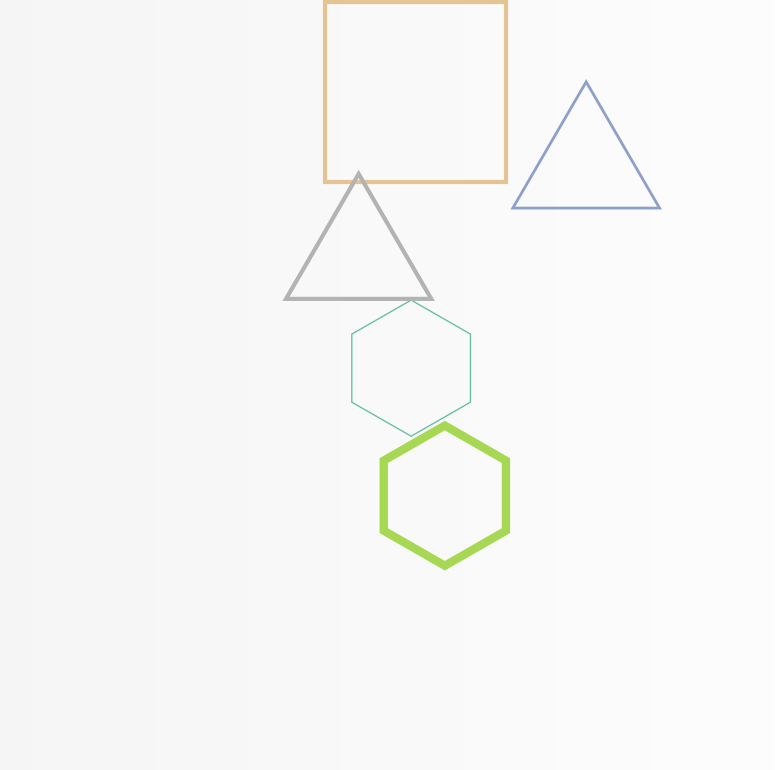[{"shape": "hexagon", "thickness": 0.5, "radius": 0.44, "center": [0.53, 0.522]}, {"shape": "triangle", "thickness": 1, "radius": 0.55, "center": [0.756, 0.784]}, {"shape": "hexagon", "thickness": 3, "radius": 0.46, "center": [0.574, 0.356]}, {"shape": "square", "thickness": 1.5, "radius": 0.58, "center": [0.536, 0.881]}, {"shape": "triangle", "thickness": 1.5, "radius": 0.54, "center": [0.463, 0.666]}]